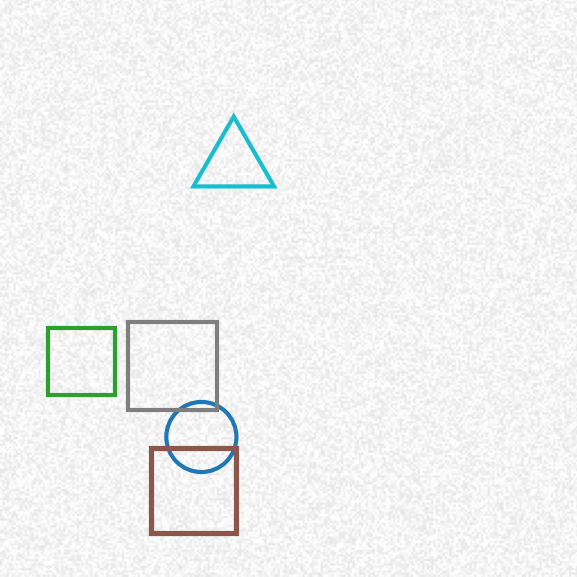[{"shape": "circle", "thickness": 2, "radius": 0.3, "center": [0.349, 0.242]}, {"shape": "square", "thickness": 2, "radius": 0.29, "center": [0.14, 0.373]}, {"shape": "square", "thickness": 2.5, "radius": 0.37, "center": [0.336, 0.149]}, {"shape": "square", "thickness": 2, "radius": 0.38, "center": [0.299, 0.366]}, {"shape": "triangle", "thickness": 2, "radius": 0.4, "center": [0.405, 0.717]}]